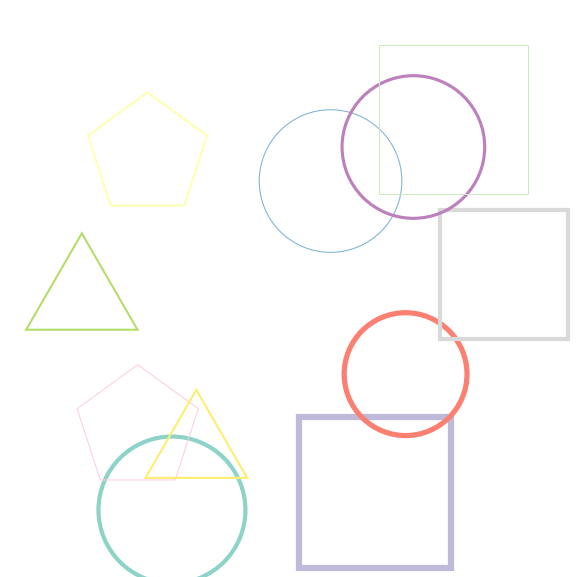[{"shape": "circle", "thickness": 2, "radius": 0.64, "center": [0.298, 0.116]}, {"shape": "pentagon", "thickness": 1, "radius": 0.54, "center": [0.255, 0.731]}, {"shape": "square", "thickness": 3, "radius": 0.66, "center": [0.65, 0.146]}, {"shape": "circle", "thickness": 2.5, "radius": 0.53, "center": [0.702, 0.351]}, {"shape": "circle", "thickness": 0.5, "radius": 0.62, "center": [0.572, 0.686]}, {"shape": "triangle", "thickness": 1, "radius": 0.56, "center": [0.142, 0.484]}, {"shape": "pentagon", "thickness": 0.5, "radius": 0.55, "center": [0.238, 0.257]}, {"shape": "square", "thickness": 2, "radius": 0.56, "center": [0.873, 0.523]}, {"shape": "circle", "thickness": 1.5, "radius": 0.62, "center": [0.716, 0.745]}, {"shape": "square", "thickness": 0.5, "radius": 0.65, "center": [0.785, 0.792]}, {"shape": "triangle", "thickness": 1, "radius": 0.51, "center": [0.34, 0.222]}]